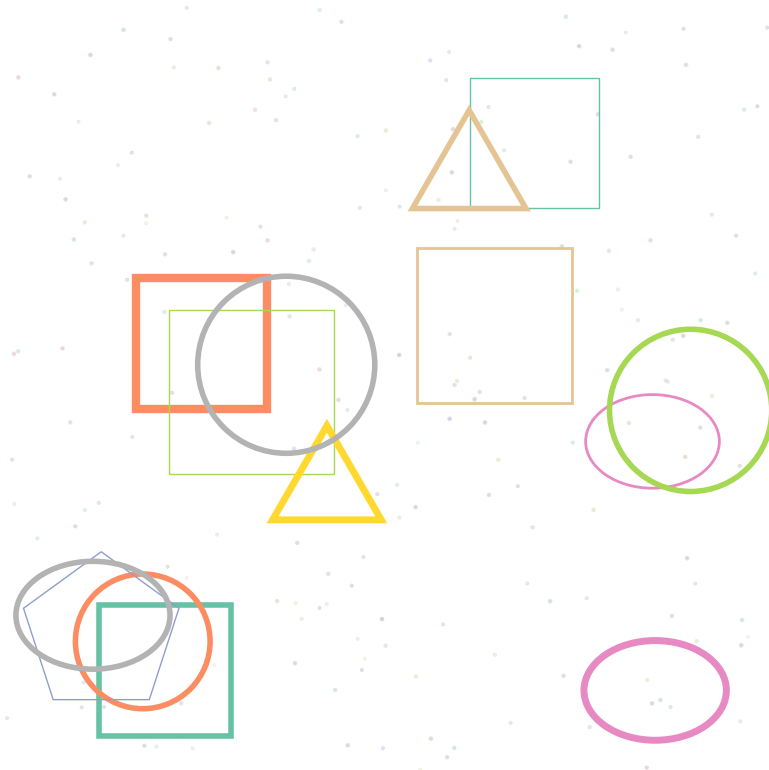[{"shape": "square", "thickness": 0.5, "radius": 0.42, "center": [0.694, 0.814]}, {"shape": "square", "thickness": 2, "radius": 0.43, "center": [0.214, 0.129]}, {"shape": "square", "thickness": 3, "radius": 0.42, "center": [0.262, 0.554]}, {"shape": "circle", "thickness": 2, "radius": 0.44, "center": [0.185, 0.167]}, {"shape": "pentagon", "thickness": 0.5, "radius": 0.53, "center": [0.131, 0.177]}, {"shape": "oval", "thickness": 2.5, "radius": 0.46, "center": [0.851, 0.103]}, {"shape": "oval", "thickness": 1, "radius": 0.43, "center": [0.847, 0.427]}, {"shape": "circle", "thickness": 2, "radius": 0.53, "center": [0.897, 0.467]}, {"shape": "square", "thickness": 0.5, "radius": 0.53, "center": [0.327, 0.491]}, {"shape": "triangle", "thickness": 2.5, "radius": 0.41, "center": [0.425, 0.366]}, {"shape": "square", "thickness": 1, "radius": 0.5, "center": [0.642, 0.578]}, {"shape": "triangle", "thickness": 2, "radius": 0.43, "center": [0.609, 0.772]}, {"shape": "circle", "thickness": 2, "radius": 0.57, "center": [0.372, 0.526]}, {"shape": "oval", "thickness": 2, "radius": 0.5, "center": [0.121, 0.201]}]